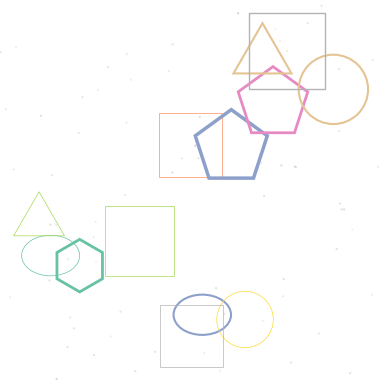[{"shape": "oval", "thickness": 0.5, "radius": 0.38, "center": [0.132, 0.336]}, {"shape": "hexagon", "thickness": 2, "radius": 0.34, "center": [0.207, 0.31]}, {"shape": "square", "thickness": 0.5, "radius": 0.42, "center": [0.495, 0.625]}, {"shape": "oval", "thickness": 1.5, "radius": 0.37, "center": [0.525, 0.182]}, {"shape": "pentagon", "thickness": 2.5, "radius": 0.49, "center": [0.601, 0.617]}, {"shape": "pentagon", "thickness": 2, "radius": 0.48, "center": [0.709, 0.732]}, {"shape": "square", "thickness": 0.5, "radius": 0.45, "center": [0.362, 0.374]}, {"shape": "triangle", "thickness": 0.5, "radius": 0.38, "center": [0.101, 0.426]}, {"shape": "circle", "thickness": 0.5, "radius": 0.37, "center": [0.636, 0.17]}, {"shape": "circle", "thickness": 1.5, "radius": 0.45, "center": [0.866, 0.768]}, {"shape": "triangle", "thickness": 1.5, "radius": 0.44, "center": [0.682, 0.853]}, {"shape": "square", "thickness": 1, "radius": 0.49, "center": [0.745, 0.868]}, {"shape": "square", "thickness": 0.5, "radius": 0.41, "center": [0.498, 0.127]}]